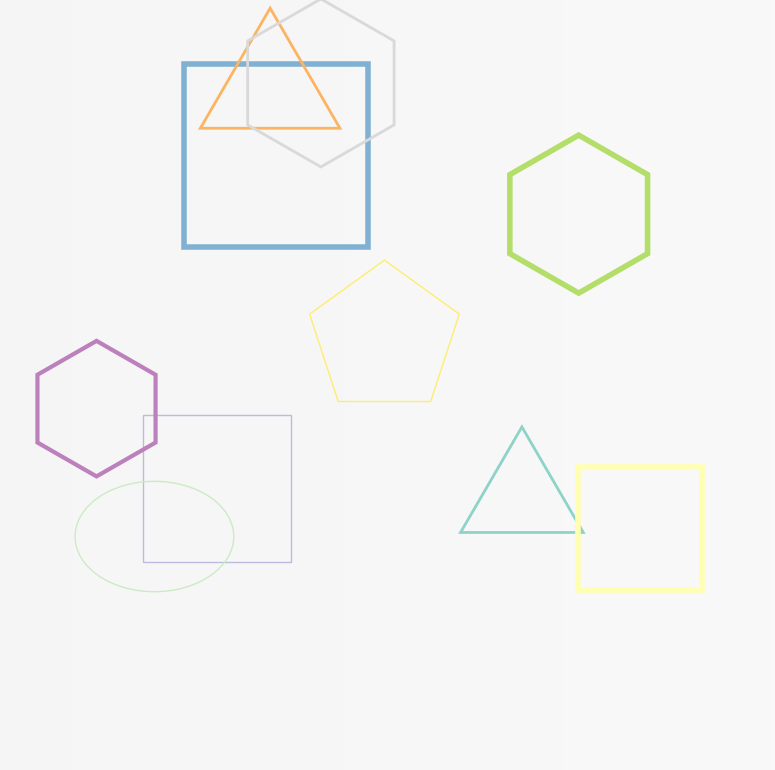[{"shape": "triangle", "thickness": 1, "radius": 0.46, "center": [0.673, 0.354]}, {"shape": "square", "thickness": 2, "radius": 0.4, "center": [0.826, 0.314]}, {"shape": "square", "thickness": 0.5, "radius": 0.48, "center": [0.28, 0.366]}, {"shape": "square", "thickness": 2, "radius": 0.59, "center": [0.356, 0.799]}, {"shape": "triangle", "thickness": 1, "radius": 0.52, "center": [0.349, 0.885]}, {"shape": "hexagon", "thickness": 2, "radius": 0.51, "center": [0.747, 0.722]}, {"shape": "hexagon", "thickness": 1, "radius": 0.55, "center": [0.414, 0.892]}, {"shape": "hexagon", "thickness": 1.5, "radius": 0.44, "center": [0.125, 0.469]}, {"shape": "oval", "thickness": 0.5, "radius": 0.51, "center": [0.199, 0.303]}, {"shape": "pentagon", "thickness": 0.5, "radius": 0.51, "center": [0.496, 0.561]}]